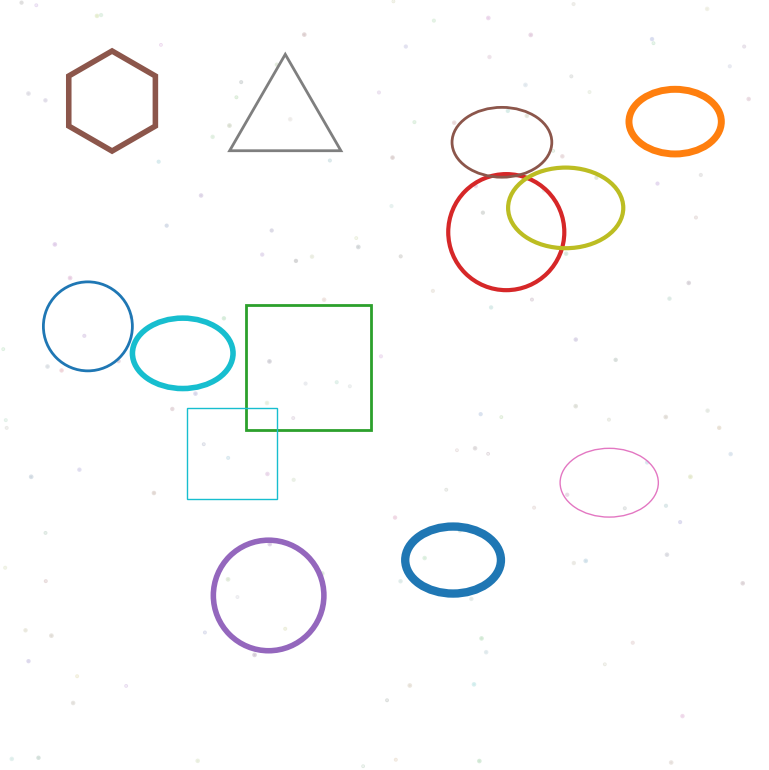[{"shape": "circle", "thickness": 1, "radius": 0.29, "center": [0.114, 0.576]}, {"shape": "oval", "thickness": 3, "radius": 0.31, "center": [0.588, 0.273]}, {"shape": "oval", "thickness": 2.5, "radius": 0.3, "center": [0.877, 0.842]}, {"shape": "square", "thickness": 1, "radius": 0.41, "center": [0.401, 0.522]}, {"shape": "circle", "thickness": 1.5, "radius": 0.38, "center": [0.657, 0.699]}, {"shape": "circle", "thickness": 2, "radius": 0.36, "center": [0.349, 0.227]}, {"shape": "hexagon", "thickness": 2, "radius": 0.32, "center": [0.146, 0.869]}, {"shape": "oval", "thickness": 1, "radius": 0.32, "center": [0.652, 0.815]}, {"shape": "oval", "thickness": 0.5, "radius": 0.32, "center": [0.791, 0.373]}, {"shape": "triangle", "thickness": 1, "radius": 0.42, "center": [0.37, 0.846]}, {"shape": "oval", "thickness": 1.5, "radius": 0.37, "center": [0.735, 0.73]}, {"shape": "square", "thickness": 0.5, "radius": 0.29, "center": [0.302, 0.411]}, {"shape": "oval", "thickness": 2, "radius": 0.33, "center": [0.237, 0.541]}]